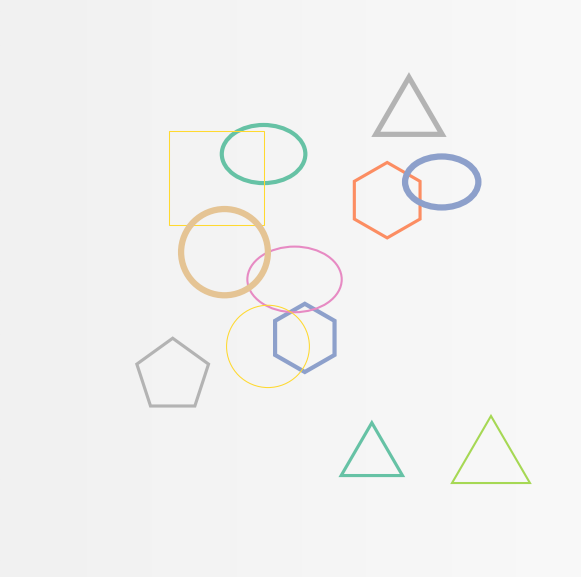[{"shape": "triangle", "thickness": 1.5, "radius": 0.3, "center": [0.64, 0.206]}, {"shape": "oval", "thickness": 2, "radius": 0.36, "center": [0.453, 0.732]}, {"shape": "hexagon", "thickness": 1.5, "radius": 0.33, "center": [0.666, 0.652]}, {"shape": "oval", "thickness": 3, "radius": 0.32, "center": [0.76, 0.684]}, {"shape": "hexagon", "thickness": 2, "radius": 0.3, "center": [0.524, 0.414]}, {"shape": "oval", "thickness": 1, "radius": 0.41, "center": [0.507, 0.515]}, {"shape": "triangle", "thickness": 1, "radius": 0.39, "center": [0.845, 0.201]}, {"shape": "circle", "thickness": 0.5, "radius": 0.36, "center": [0.461, 0.399]}, {"shape": "square", "thickness": 0.5, "radius": 0.41, "center": [0.372, 0.691]}, {"shape": "circle", "thickness": 3, "radius": 0.37, "center": [0.386, 0.562]}, {"shape": "pentagon", "thickness": 1.5, "radius": 0.32, "center": [0.297, 0.349]}, {"shape": "triangle", "thickness": 2.5, "radius": 0.33, "center": [0.704, 0.799]}]